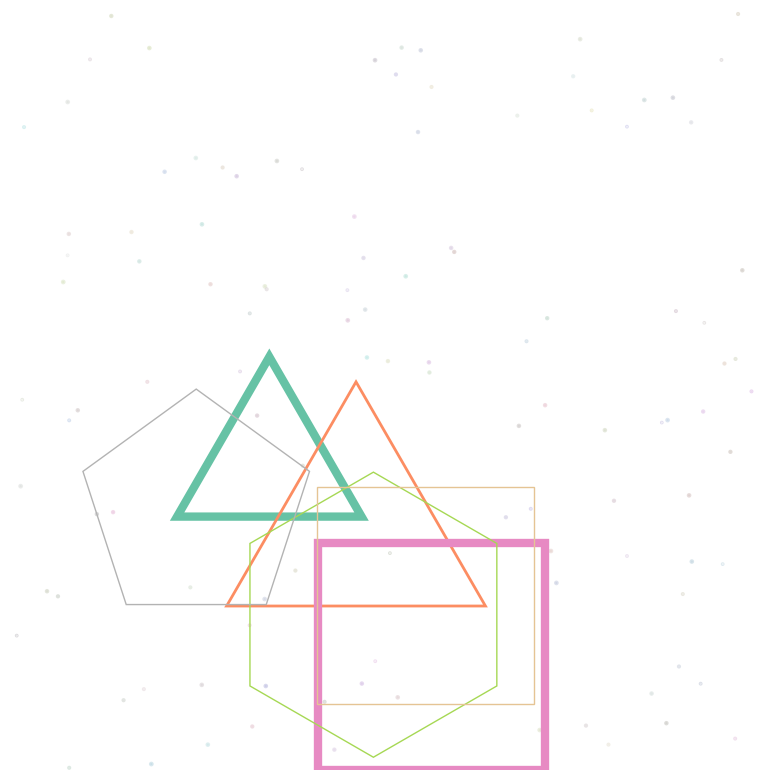[{"shape": "triangle", "thickness": 3, "radius": 0.69, "center": [0.35, 0.398]}, {"shape": "triangle", "thickness": 1, "radius": 0.97, "center": [0.462, 0.31]}, {"shape": "square", "thickness": 3, "radius": 0.74, "center": [0.56, 0.147]}, {"shape": "hexagon", "thickness": 0.5, "radius": 0.93, "center": [0.485, 0.202]}, {"shape": "square", "thickness": 0.5, "radius": 0.7, "center": [0.553, 0.227]}, {"shape": "pentagon", "thickness": 0.5, "radius": 0.77, "center": [0.255, 0.34]}]